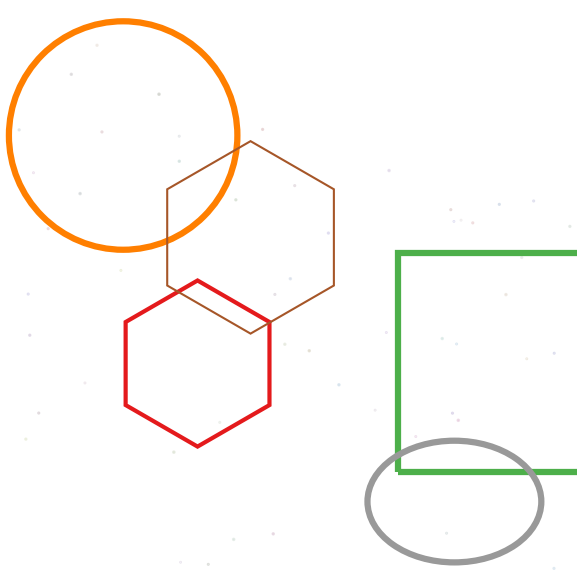[{"shape": "hexagon", "thickness": 2, "radius": 0.72, "center": [0.342, 0.37]}, {"shape": "square", "thickness": 3, "radius": 0.95, "center": [0.879, 0.371]}, {"shape": "circle", "thickness": 3, "radius": 0.99, "center": [0.213, 0.764]}, {"shape": "hexagon", "thickness": 1, "radius": 0.83, "center": [0.434, 0.588]}, {"shape": "oval", "thickness": 3, "radius": 0.75, "center": [0.787, 0.131]}]